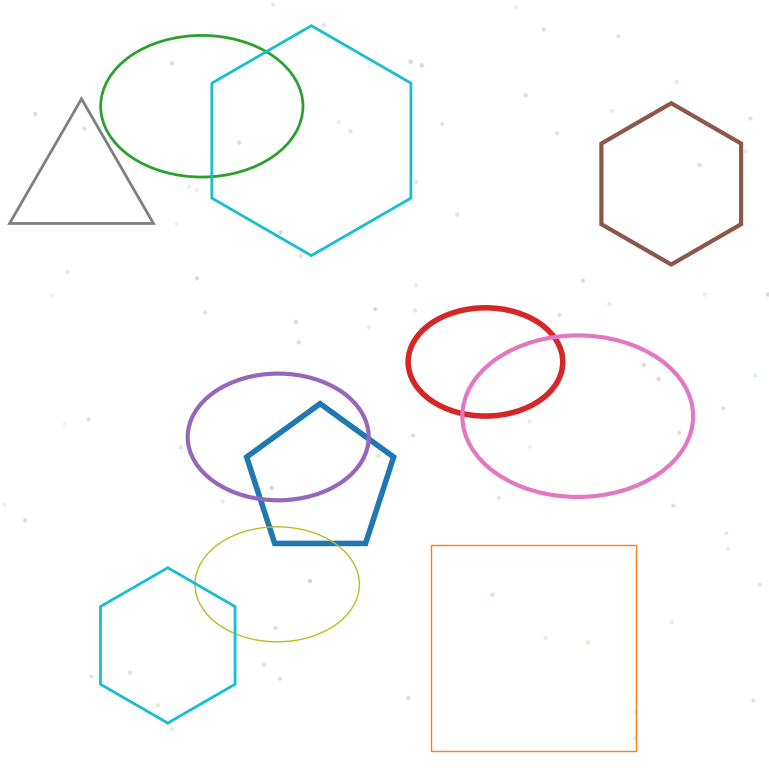[{"shape": "pentagon", "thickness": 2, "radius": 0.5, "center": [0.416, 0.375]}, {"shape": "square", "thickness": 0.5, "radius": 0.67, "center": [0.693, 0.158]}, {"shape": "oval", "thickness": 1, "radius": 0.66, "center": [0.262, 0.862]}, {"shape": "oval", "thickness": 2, "radius": 0.5, "center": [0.63, 0.53]}, {"shape": "oval", "thickness": 1.5, "radius": 0.59, "center": [0.361, 0.433]}, {"shape": "hexagon", "thickness": 1.5, "radius": 0.52, "center": [0.872, 0.761]}, {"shape": "oval", "thickness": 1.5, "radius": 0.75, "center": [0.75, 0.459]}, {"shape": "triangle", "thickness": 1, "radius": 0.54, "center": [0.106, 0.764]}, {"shape": "oval", "thickness": 0.5, "radius": 0.53, "center": [0.36, 0.241]}, {"shape": "hexagon", "thickness": 1, "radius": 0.5, "center": [0.218, 0.162]}, {"shape": "hexagon", "thickness": 1, "radius": 0.75, "center": [0.404, 0.817]}]